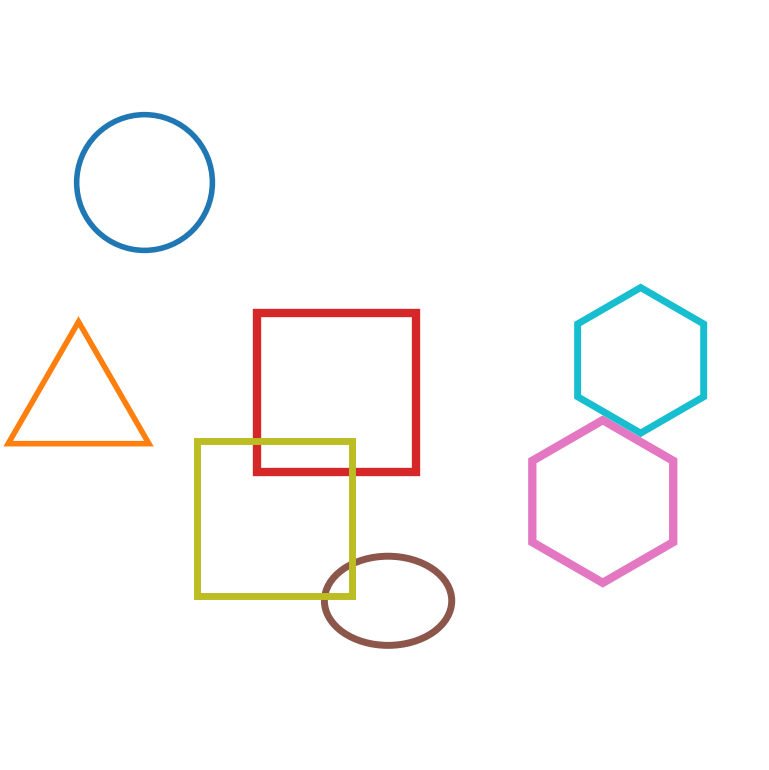[{"shape": "circle", "thickness": 2, "radius": 0.44, "center": [0.188, 0.763]}, {"shape": "triangle", "thickness": 2, "radius": 0.53, "center": [0.102, 0.477]}, {"shape": "square", "thickness": 3, "radius": 0.52, "center": [0.437, 0.49]}, {"shape": "oval", "thickness": 2.5, "radius": 0.41, "center": [0.504, 0.22]}, {"shape": "hexagon", "thickness": 3, "radius": 0.53, "center": [0.783, 0.349]}, {"shape": "square", "thickness": 2.5, "radius": 0.5, "center": [0.356, 0.326]}, {"shape": "hexagon", "thickness": 2.5, "radius": 0.47, "center": [0.832, 0.532]}]